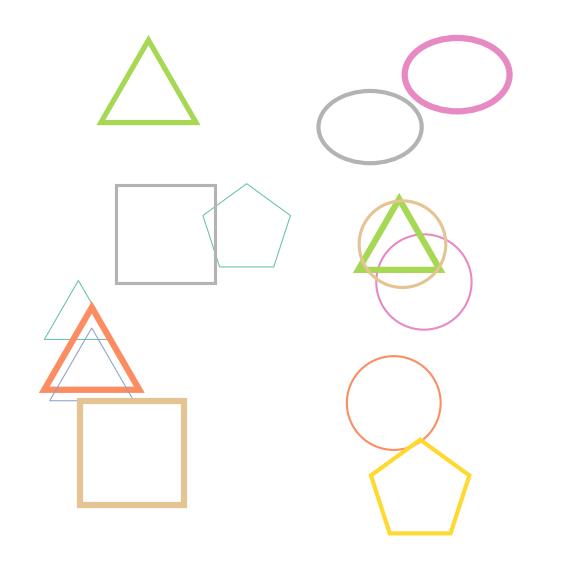[{"shape": "triangle", "thickness": 0.5, "radius": 0.34, "center": [0.136, 0.445]}, {"shape": "pentagon", "thickness": 0.5, "radius": 0.4, "center": [0.427, 0.601]}, {"shape": "circle", "thickness": 1, "radius": 0.41, "center": [0.682, 0.301]}, {"shape": "triangle", "thickness": 3, "radius": 0.48, "center": [0.159, 0.372]}, {"shape": "triangle", "thickness": 0.5, "radius": 0.42, "center": [0.159, 0.347]}, {"shape": "circle", "thickness": 1, "radius": 0.41, "center": [0.734, 0.511]}, {"shape": "oval", "thickness": 3, "radius": 0.45, "center": [0.792, 0.87]}, {"shape": "triangle", "thickness": 3, "radius": 0.41, "center": [0.691, 0.573]}, {"shape": "triangle", "thickness": 2.5, "radius": 0.48, "center": [0.257, 0.834]}, {"shape": "pentagon", "thickness": 2, "radius": 0.45, "center": [0.728, 0.148]}, {"shape": "square", "thickness": 3, "radius": 0.45, "center": [0.228, 0.214]}, {"shape": "circle", "thickness": 1.5, "radius": 0.38, "center": [0.697, 0.576]}, {"shape": "oval", "thickness": 2, "radius": 0.45, "center": [0.641, 0.779]}, {"shape": "square", "thickness": 1.5, "radius": 0.43, "center": [0.286, 0.594]}]